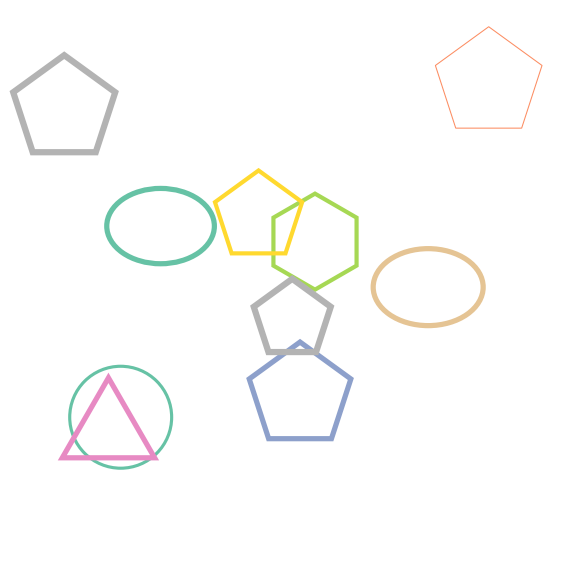[{"shape": "oval", "thickness": 2.5, "radius": 0.47, "center": [0.278, 0.608]}, {"shape": "circle", "thickness": 1.5, "radius": 0.44, "center": [0.209, 0.277]}, {"shape": "pentagon", "thickness": 0.5, "radius": 0.49, "center": [0.846, 0.856]}, {"shape": "pentagon", "thickness": 2.5, "radius": 0.46, "center": [0.52, 0.314]}, {"shape": "triangle", "thickness": 2.5, "radius": 0.46, "center": [0.188, 0.253]}, {"shape": "hexagon", "thickness": 2, "radius": 0.42, "center": [0.545, 0.581]}, {"shape": "pentagon", "thickness": 2, "radius": 0.4, "center": [0.448, 0.625]}, {"shape": "oval", "thickness": 2.5, "radius": 0.48, "center": [0.741, 0.502]}, {"shape": "pentagon", "thickness": 3, "radius": 0.35, "center": [0.506, 0.446]}, {"shape": "pentagon", "thickness": 3, "radius": 0.46, "center": [0.111, 0.811]}]